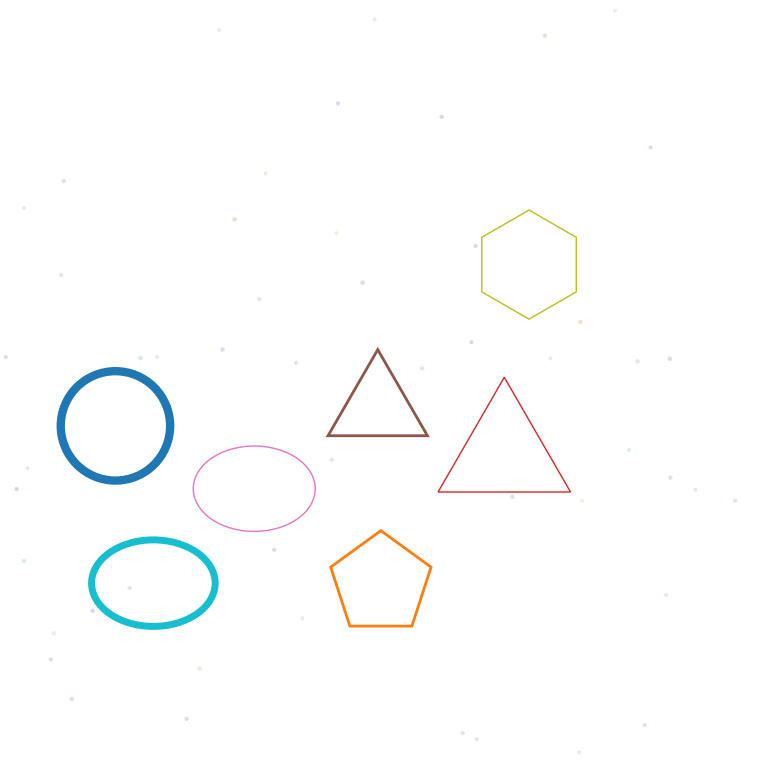[{"shape": "circle", "thickness": 3, "radius": 0.36, "center": [0.15, 0.447]}, {"shape": "pentagon", "thickness": 1, "radius": 0.34, "center": [0.495, 0.242]}, {"shape": "triangle", "thickness": 0.5, "radius": 0.5, "center": [0.655, 0.411]}, {"shape": "triangle", "thickness": 1, "radius": 0.37, "center": [0.491, 0.471]}, {"shape": "oval", "thickness": 0.5, "radius": 0.4, "center": [0.33, 0.365]}, {"shape": "hexagon", "thickness": 0.5, "radius": 0.35, "center": [0.687, 0.656]}, {"shape": "oval", "thickness": 2.5, "radius": 0.4, "center": [0.199, 0.243]}]